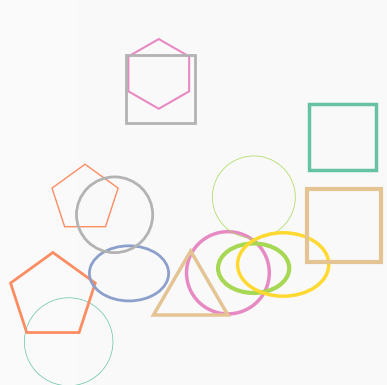[{"shape": "square", "thickness": 2.5, "radius": 0.43, "center": [0.883, 0.644]}, {"shape": "circle", "thickness": 0.5, "radius": 0.57, "center": [0.177, 0.112]}, {"shape": "pentagon", "thickness": 1, "radius": 0.45, "center": [0.22, 0.484]}, {"shape": "pentagon", "thickness": 2, "radius": 0.57, "center": [0.137, 0.229]}, {"shape": "oval", "thickness": 2, "radius": 0.51, "center": [0.333, 0.29]}, {"shape": "hexagon", "thickness": 1.5, "radius": 0.45, "center": [0.41, 0.808]}, {"shape": "circle", "thickness": 2.5, "radius": 0.53, "center": [0.588, 0.291]}, {"shape": "circle", "thickness": 0.5, "radius": 0.54, "center": [0.655, 0.488]}, {"shape": "oval", "thickness": 3, "radius": 0.46, "center": [0.655, 0.303]}, {"shape": "oval", "thickness": 2.5, "radius": 0.59, "center": [0.731, 0.313]}, {"shape": "square", "thickness": 3, "radius": 0.48, "center": [0.887, 0.414]}, {"shape": "triangle", "thickness": 2.5, "radius": 0.55, "center": [0.492, 0.237]}, {"shape": "square", "thickness": 2, "radius": 0.45, "center": [0.415, 0.769]}, {"shape": "circle", "thickness": 2, "radius": 0.49, "center": [0.296, 0.442]}]